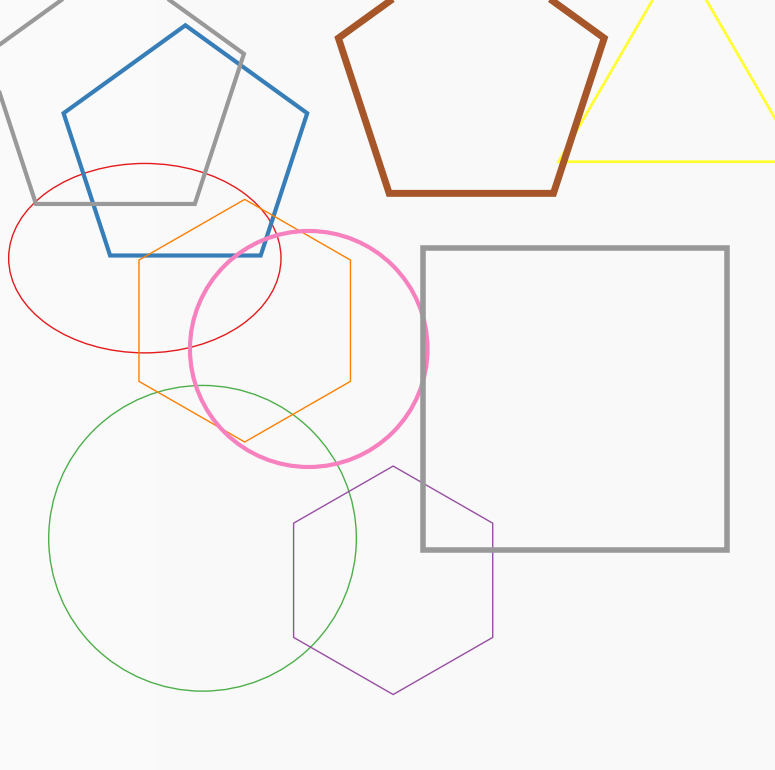[{"shape": "oval", "thickness": 0.5, "radius": 0.88, "center": [0.187, 0.665]}, {"shape": "pentagon", "thickness": 1.5, "radius": 0.83, "center": [0.239, 0.802]}, {"shape": "circle", "thickness": 0.5, "radius": 0.99, "center": [0.261, 0.301]}, {"shape": "hexagon", "thickness": 0.5, "radius": 0.74, "center": [0.507, 0.246]}, {"shape": "hexagon", "thickness": 0.5, "radius": 0.79, "center": [0.316, 0.584]}, {"shape": "triangle", "thickness": 1, "radius": 0.9, "center": [0.877, 0.88]}, {"shape": "pentagon", "thickness": 2.5, "radius": 0.9, "center": [0.608, 0.895]}, {"shape": "circle", "thickness": 1.5, "radius": 0.77, "center": [0.398, 0.547]}, {"shape": "pentagon", "thickness": 1.5, "radius": 0.87, "center": [0.149, 0.876]}, {"shape": "square", "thickness": 2, "radius": 0.98, "center": [0.742, 0.482]}]